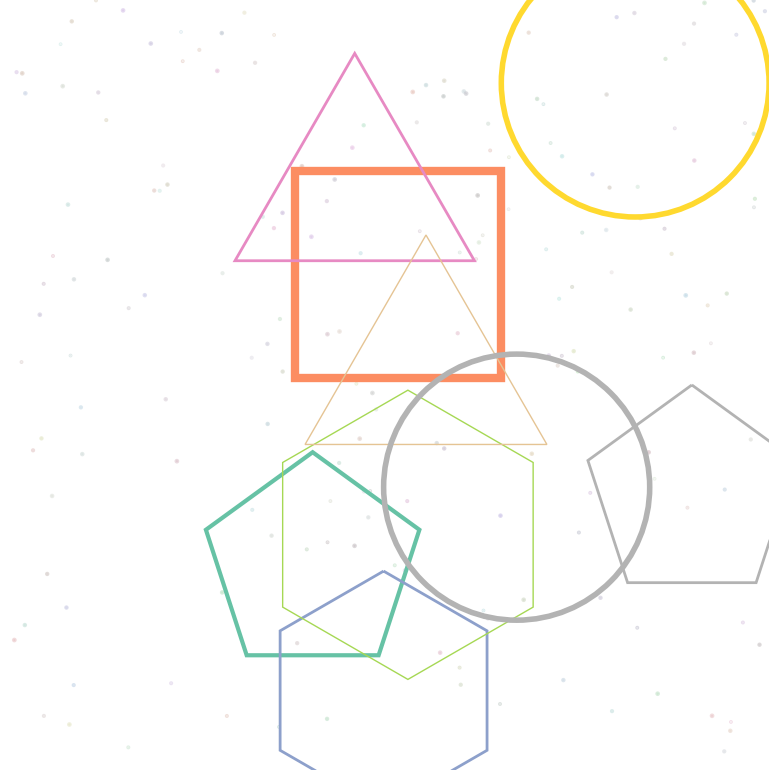[{"shape": "pentagon", "thickness": 1.5, "radius": 0.73, "center": [0.406, 0.267]}, {"shape": "square", "thickness": 3, "radius": 0.67, "center": [0.517, 0.643]}, {"shape": "hexagon", "thickness": 1, "radius": 0.78, "center": [0.498, 0.103]}, {"shape": "triangle", "thickness": 1, "radius": 0.9, "center": [0.461, 0.751]}, {"shape": "hexagon", "thickness": 0.5, "radius": 0.94, "center": [0.53, 0.305]}, {"shape": "circle", "thickness": 2, "radius": 0.87, "center": [0.825, 0.892]}, {"shape": "triangle", "thickness": 0.5, "radius": 0.91, "center": [0.553, 0.513]}, {"shape": "circle", "thickness": 2, "radius": 0.86, "center": [0.671, 0.367]}, {"shape": "pentagon", "thickness": 1, "radius": 0.71, "center": [0.899, 0.358]}]